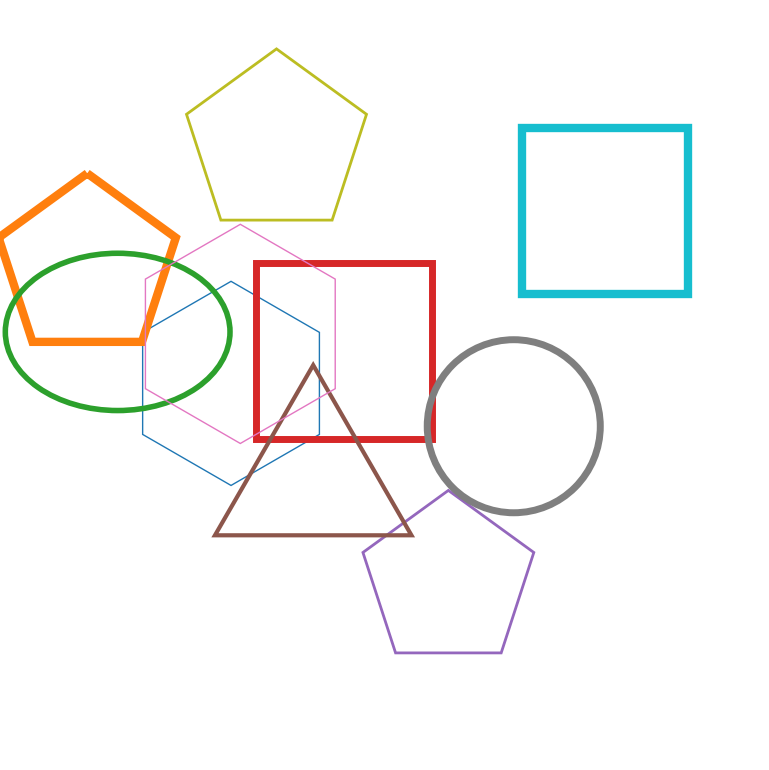[{"shape": "hexagon", "thickness": 0.5, "radius": 0.66, "center": [0.3, 0.502]}, {"shape": "pentagon", "thickness": 3, "radius": 0.6, "center": [0.113, 0.654]}, {"shape": "oval", "thickness": 2, "radius": 0.73, "center": [0.153, 0.569]}, {"shape": "square", "thickness": 2.5, "radius": 0.57, "center": [0.447, 0.544]}, {"shape": "pentagon", "thickness": 1, "radius": 0.58, "center": [0.582, 0.246]}, {"shape": "triangle", "thickness": 1.5, "radius": 0.74, "center": [0.407, 0.378]}, {"shape": "hexagon", "thickness": 0.5, "radius": 0.71, "center": [0.312, 0.566]}, {"shape": "circle", "thickness": 2.5, "radius": 0.56, "center": [0.667, 0.446]}, {"shape": "pentagon", "thickness": 1, "radius": 0.61, "center": [0.359, 0.814]}, {"shape": "square", "thickness": 3, "radius": 0.54, "center": [0.786, 0.727]}]